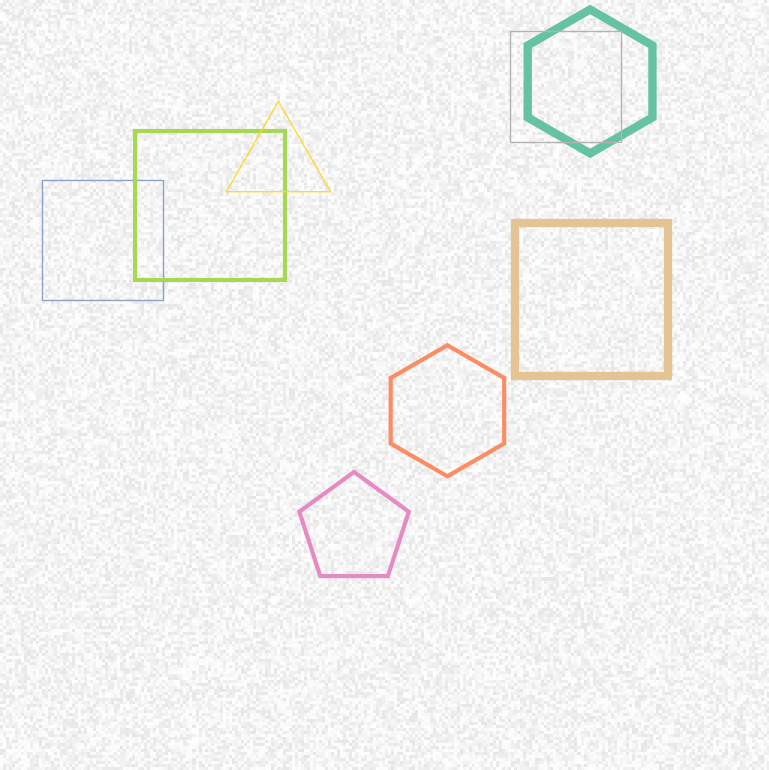[{"shape": "hexagon", "thickness": 3, "radius": 0.47, "center": [0.766, 0.894]}, {"shape": "hexagon", "thickness": 1.5, "radius": 0.43, "center": [0.581, 0.467]}, {"shape": "square", "thickness": 0.5, "radius": 0.39, "center": [0.133, 0.688]}, {"shape": "pentagon", "thickness": 1.5, "radius": 0.37, "center": [0.46, 0.312]}, {"shape": "square", "thickness": 1.5, "radius": 0.49, "center": [0.273, 0.733]}, {"shape": "triangle", "thickness": 0.5, "radius": 0.39, "center": [0.362, 0.79]}, {"shape": "square", "thickness": 3, "radius": 0.5, "center": [0.768, 0.611]}, {"shape": "square", "thickness": 0.5, "radius": 0.36, "center": [0.734, 0.888]}]